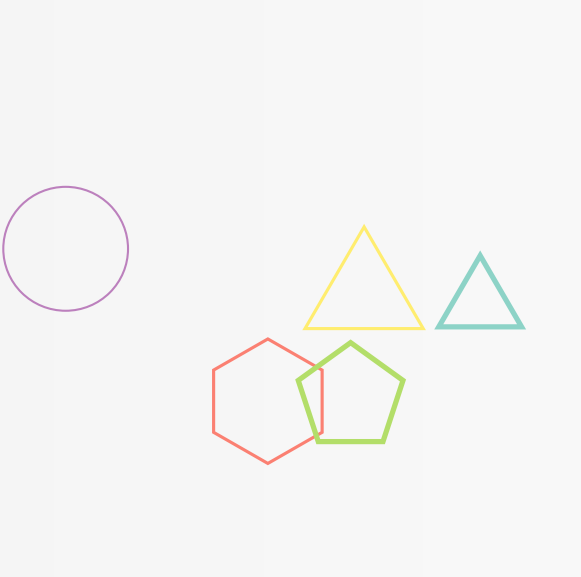[{"shape": "triangle", "thickness": 2.5, "radius": 0.41, "center": [0.826, 0.474]}, {"shape": "hexagon", "thickness": 1.5, "radius": 0.54, "center": [0.461, 0.304]}, {"shape": "pentagon", "thickness": 2.5, "radius": 0.47, "center": [0.603, 0.311]}, {"shape": "circle", "thickness": 1, "radius": 0.54, "center": [0.113, 0.568]}, {"shape": "triangle", "thickness": 1.5, "radius": 0.59, "center": [0.626, 0.489]}]